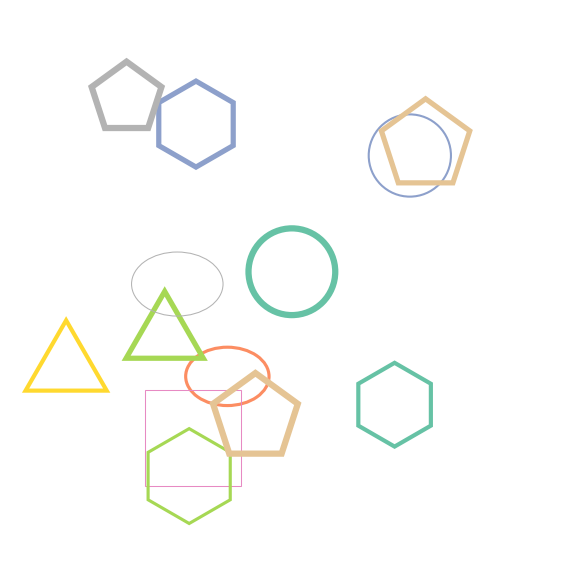[{"shape": "circle", "thickness": 3, "radius": 0.38, "center": [0.505, 0.529]}, {"shape": "hexagon", "thickness": 2, "radius": 0.36, "center": [0.683, 0.298]}, {"shape": "oval", "thickness": 1.5, "radius": 0.36, "center": [0.394, 0.347]}, {"shape": "hexagon", "thickness": 2.5, "radius": 0.37, "center": [0.339, 0.784]}, {"shape": "circle", "thickness": 1, "radius": 0.36, "center": [0.71, 0.73]}, {"shape": "square", "thickness": 0.5, "radius": 0.42, "center": [0.333, 0.241]}, {"shape": "hexagon", "thickness": 1.5, "radius": 0.41, "center": [0.328, 0.175]}, {"shape": "triangle", "thickness": 2.5, "radius": 0.39, "center": [0.285, 0.417]}, {"shape": "triangle", "thickness": 2, "radius": 0.41, "center": [0.115, 0.363]}, {"shape": "pentagon", "thickness": 3, "radius": 0.39, "center": [0.442, 0.276]}, {"shape": "pentagon", "thickness": 2.5, "radius": 0.4, "center": [0.737, 0.748]}, {"shape": "oval", "thickness": 0.5, "radius": 0.4, "center": [0.307, 0.507]}, {"shape": "pentagon", "thickness": 3, "radius": 0.32, "center": [0.219, 0.829]}]